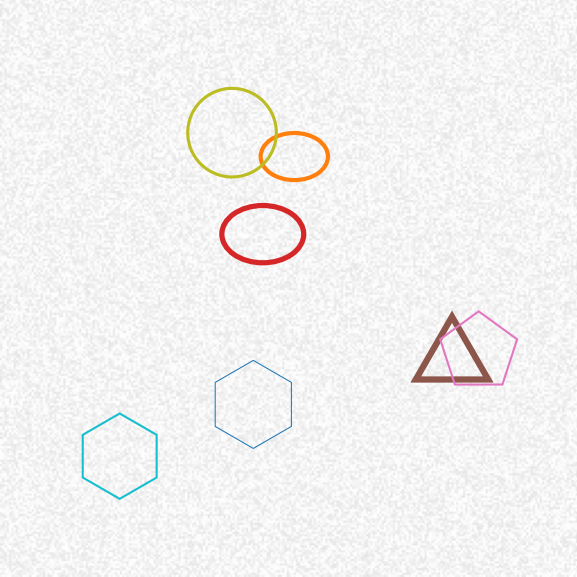[{"shape": "hexagon", "thickness": 0.5, "radius": 0.38, "center": [0.439, 0.299]}, {"shape": "oval", "thickness": 2, "radius": 0.29, "center": [0.51, 0.728]}, {"shape": "oval", "thickness": 2.5, "radius": 0.35, "center": [0.455, 0.594]}, {"shape": "triangle", "thickness": 3, "radius": 0.36, "center": [0.783, 0.378]}, {"shape": "pentagon", "thickness": 1, "radius": 0.35, "center": [0.829, 0.39]}, {"shape": "circle", "thickness": 1.5, "radius": 0.38, "center": [0.402, 0.769]}, {"shape": "hexagon", "thickness": 1, "radius": 0.37, "center": [0.207, 0.209]}]